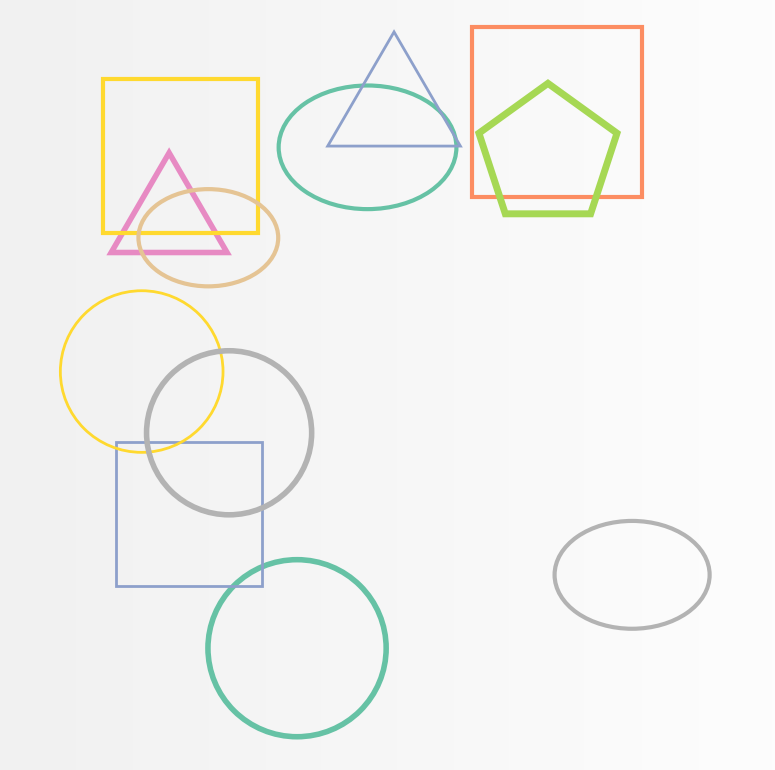[{"shape": "oval", "thickness": 1.5, "radius": 0.57, "center": [0.474, 0.809]}, {"shape": "circle", "thickness": 2, "radius": 0.57, "center": [0.383, 0.158]}, {"shape": "square", "thickness": 1.5, "radius": 0.55, "center": [0.719, 0.854]}, {"shape": "square", "thickness": 1, "radius": 0.47, "center": [0.244, 0.333]}, {"shape": "triangle", "thickness": 1, "radius": 0.49, "center": [0.508, 0.86]}, {"shape": "triangle", "thickness": 2, "radius": 0.43, "center": [0.218, 0.715]}, {"shape": "pentagon", "thickness": 2.5, "radius": 0.47, "center": [0.707, 0.798]}, {"shape": "circle", "thickness": 1, "radius": 0.52, "center": [0.183, 0.517]}, {"shape": "square", "thickness": 1.5, "radius": 0.5, "center": [0.233, 0.798]}, {"shape": "oval", "thickness": 1.5, "radius": 0.45, "center": [0.269, 0.691]}, {"shape": "oval", "thickness": 1.5, "radius": 0.5, "center": [0.816, 0.253]}, {"shape": "circle", "thickness": 2, "radius": 0.53, "center": [0.296, 0.438]}]